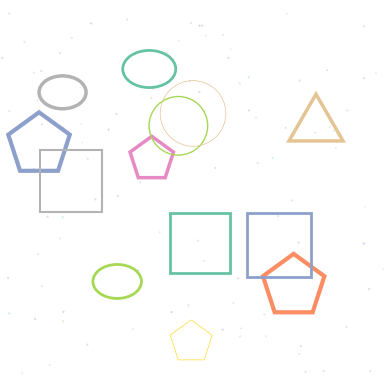[{"shape": "oval", "thickness": 2, "radius": 0.34, "center": [0.388, 0.821]}, {"shape": "square", "thickness": 2, "radius": 0.39, "center": [0.519, 0.369]}, {"shape": "pentagon", "thickness": 3, "radius": 0.42, "center": [0.763, 0.257]}, {"shape": "pentagon", "thickness": 3, "radius": 0.42, "center": [0.101, 0.624]}, {"shape": "square", "thickness": 2, "radius": 0.41, "center": [0.725, 0.364]}, {"shape": "pentagon", "thickness": 2.5, "radius": 0.3, "center": [0.394, 0.587]}, {"shape": "circle", "thickness": 1, "radius": 0.38, "center": [0.463, 0.673]}, {"shape": "oval", "thickness": 2, "radius": 0.32, "center": [0.304, 0.269]}, {"shape": "pentagon", "thickness": 0.5, "radius": 0.29, "center": [0.497, 0.112]}, {"shape": "circle", "thickness": 0.5, "radius": 0.43, "center": [0.501, 0.705]}, {"shape": "triangle", "thickness": 2.5, "radius": 0.41, "center": [0.821, 0.674]}, {"shape": "square", "thickness": 1.5, "radius": 0.4, "center": [0.184, 0.529]}, {"shape": "oval", "thickness": 2.5, "radius": 0.31, "center": [0.162, 0.76]}]